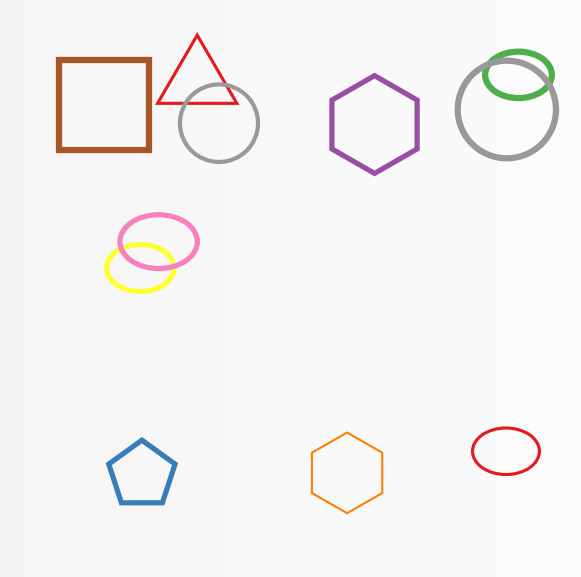[{"shape": "triangle", "thickness": 1.5, "radius": 0.39, "center": [0.339, 0.86]}, {"shape": "oval", "thickness": 1.5, "radius": 0.29, "center": [0.87, 0.218]}, {"shape": "pentagon", "thickness": 2.5, "radius": 0.3, "center": [0.244, 0.177]}, {"shape": "oval", "thickness": 3, "radius": 0.29, "center": [0.892, 0.87]}, {"shape": "hexagon", "thickness": 2.5, "radius": 0.42, "center": [0.644, 0.784]}, {"shape": "hexagon", "thickness": 1, "radius": 0.35, "center": [0.597, 0.18]}, {"shape": "oval", "thickness": 2.5, "radius": 0.29, "center": [0.241, 0.535]}, {"shape": "square", "thickness": 3, "radius": 0.39, "center": [0.179, 0.818]}, {"shape": "oval", "thickness": 2.5, "radius": 0.33, "center": [0.273, 0.581]}, {"shape": "circle", "thickness": 3, "radius": 0.42, "center": [0.872, 0.81]}, {"shape": "circle", "thickness": 2, "radius": 0.34, "center": [0.377, 0.786]}]